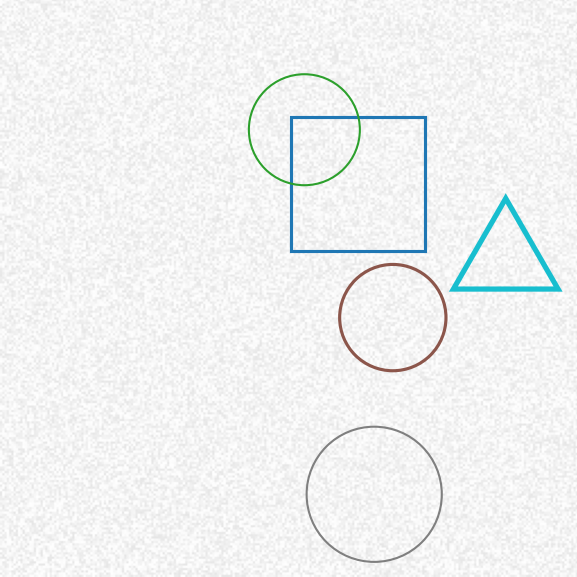[{"shape": "square", "thickness": 1.5, "radius": 0.58, "center": [0.62, 0.68]}, {"shape": "circle", "thickness": 1, "radius": 0.48, "center": [0.527, 0.775]}, {"shape": "circle", "thickness": 1.5, "radius": 0.46, "center": [0.68, 0.449]}, {"shape": "circle", "thickness": 1, "radius": 0.59, "center": [0.648, 0.143]}, {"shape": "triangle", "thickness": 2.5, "radius": 0.52, "center": [0.876, 0.551]}]